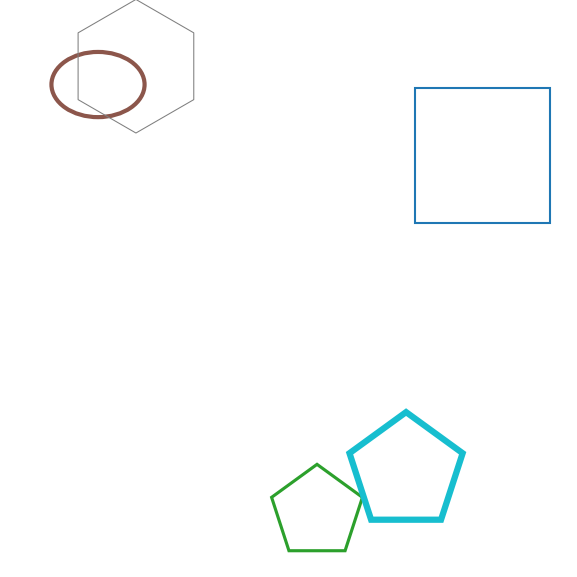[{"shape": "square", "thickness": 1, "radius": 0.59, "center": [0.835, 0.729]}, {"shape": "pentagon", "thickness": 1.5, "radius": 0.41, "center": [0.549, 0.112]}, {"shape": "oval", "thickness": 2, "radius": 0.4, "center": [0.17, 0.853]}, {"shape": "hexagon", "thickness": 0.5, "radius": 0.58, "center": [0.235, 0.884]}, {"shape": "pentagon", "thickness": 3, "radius": 0.51, "center": [0.703, 0.183]}]